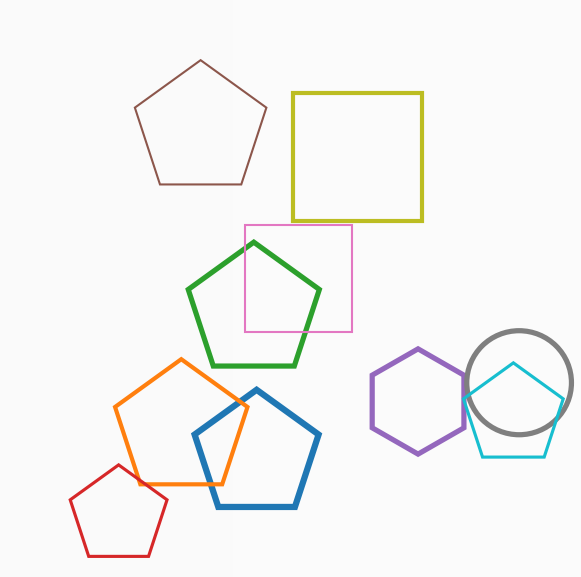[{"shape": "pentagon", "thickness": 3, "radius": 0.56, "center": [0.441, 0.212]}, {"shape": "pentagon", "thickness": 2, "radius": 0.6, "center": [0.312, 0.257]}, {"shape": "pentagon", "thickness": 2.5, "radius": 0.59, "center": [0.437, 0.461]}, {"shape": "pentagon", "thickness": 1.5, "radius": 0.44, "center": [0.204, 0.107]}, {"shape": "hexagon", "thickness": 2.5, "radius": 0.46, "center": [0.719, 0.304]}, {"shape": "pentagon", "thickness": 1, "radius": 0.59, "center": [0.345, 0.776]}, {"shape": "square", "thickness": 1, "radius": 0.46, "center": [0.514, 0.517]}, {"shape": "circle", "thickness": 2.5, "radius": 0.45, "center": [0.893, 0.336]}, {"shape": "square", "thickness": 2, "radius": 0.56, "center": [0.614, 0.727]}, {"shape": "pentagon", "thickness": 1.5, "radius": 0.45, "center": [0.883, 0.281]}]